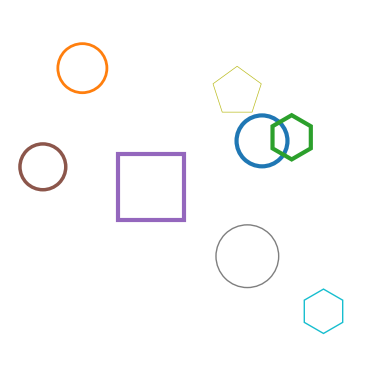[{"shape": "circle", "thickness": 3, "radius": 0.33, "center": [0.681, 0.634]}, {"shape": "circle", "thickness": 2, "radius": 0.32, "center": [0.214, 0.823]}, {"shape": "hexagon", "thickness": 3, "radius": 0.29, "center": [0.758, 0.643]}, {"shape": "square", "thickness": 3, "radius": 0.43, "center": [0.392, 0.515]}, {"shape": "circle", "thickness": 2.5, "radius": 0.3, "center": [0.111, 0.567]}, {"shape": "circle", "thickness": 1, "radius": 0.41, "center": [0.642, 0.335]}, {"shape": "pentagon", "thickness": 0.5, "radius": 0.33, "center": [0.616, 0.762]}, {"shape": "hexagon", "thickness": 1, "radius": 0.29, "center": [0.84, 0.191]}]